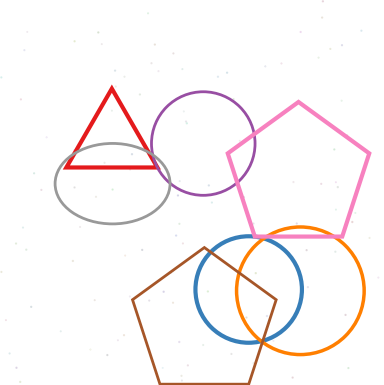[{"shape": "triangle", "thickness": 3, "radius": 0.68, "center": [0.291, 0.633]}, {"shape": "circle", "thickness": 3, "radius": 0.69, "center": [0.646, 0.248]}, {"shape": "circle", "thickness": 2, "radius": 0.67, "center": [0.528, 0.627]}, {"shape": "circle", "thickness": 2.5, "radius": 0.83, "center": [0.78, 0.245]}, {"shape": "pentagon", "thickness": 2, "radius": 0.98, "center": [0.531, 0.161]}, {"shape": "pentagon", "thickness": 3, "radius": 0.97, "center": [0.775, 0.542]}, {"shape": "oval", "thickness": 2, "radius": 0.75, "center": [0.292, 0.523]}]